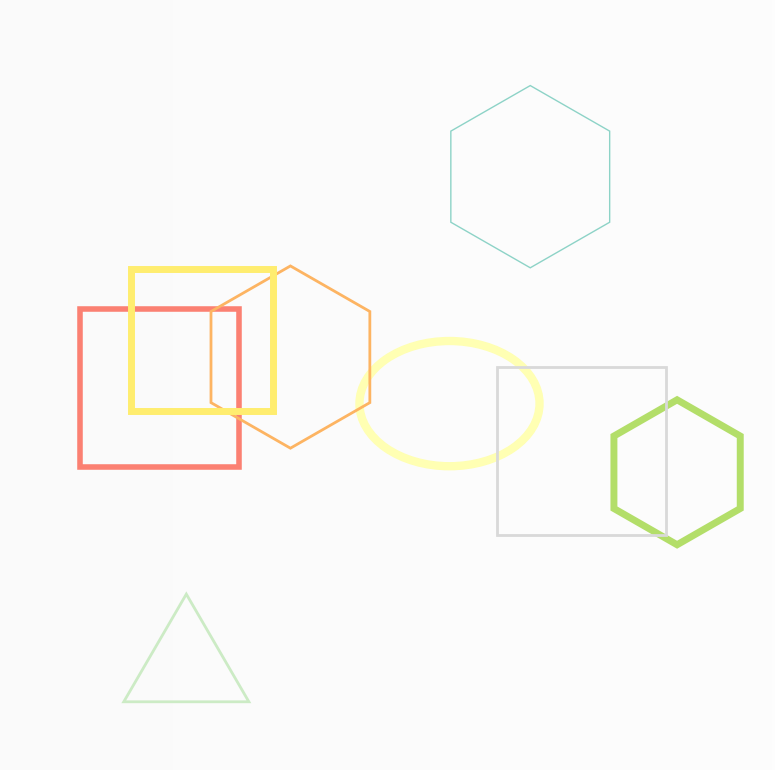[{"shape": "hexagon", "thickness": 0.5, "radius": 0.59, "center": [0.684, 0.771]}, {"shape": "oval", "thickness": 3, "radius": 0.58, "center": [0.58, 0.476]}, {"shape": "square", "thickness": 2, "radius": 0.51, "center": [0.205, 0.496]}, {"shape": "hexagon", "thickness": 1, "radius": 0.59, "center": [0.375, 0.536]}, {"shape": "hexagon", "thickness": 2.5, "radius": 0.47, "center": [0.874, 0.387]}, {"shape": "square", "thickness": 1, "radius": 0.55, "center": [0.75, 0.414]}, {"shape": "triangle", "thickness": 1, "radius": 0.47, "center": [0.24, 0.135]}, {"shape": "square", "thickness": 2.5, "radius": 0.46, "center": [0.261, 0.559]}]